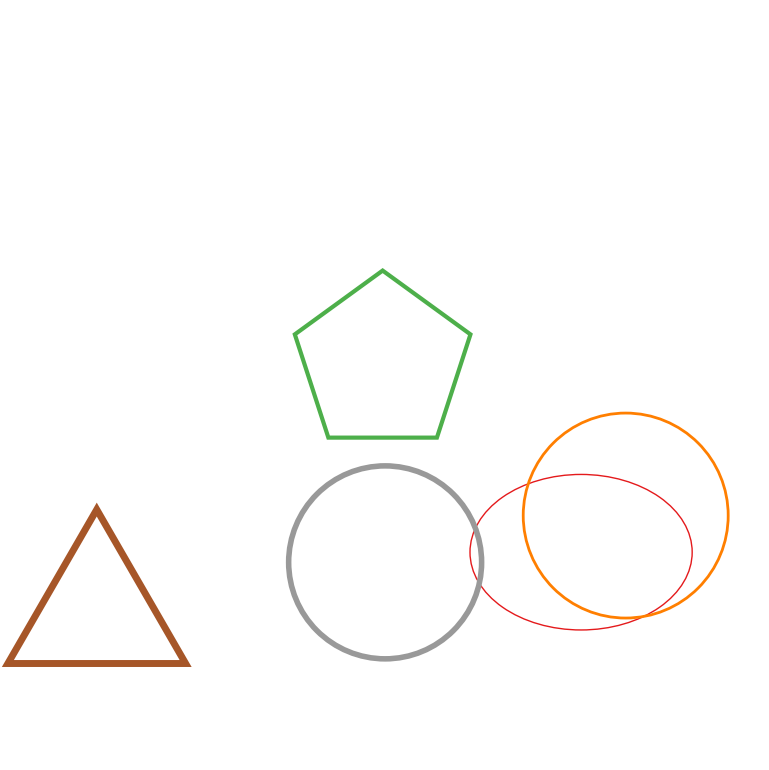[{"shape": "oval", "thickness": 0.5, "radius": 0.72, "center": [0.755, 0.283]}, {"shape": "pentagon", "thickness": 1.5, "radius": 0.6, "center": [0.497, 0.529]}, {"shape": "circle", "thickness": 1, "radius": 0.67, "center": [0.813, 0.33]}, {"shape": "triangle", "thickness": 2.5, "radius": 0.67, "center": [0.126, 0.205]}, {"shape": "circle", "thickness": 2, "radius": 0.63, "center": [0.5, 0.27]}]